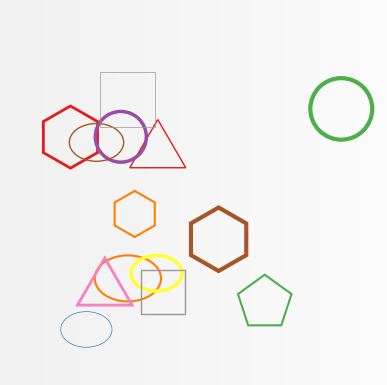[{"shape": "hexagon", "thickness": 2, "radius": 0.4, "center": [0.182, 0.644]}, {"shape": "triangle", "thickness": 1, "radius": 0.42, "center": [0.407, 0.606]}, {"shape": "oval", "thickness": 0.5, "radius": 0.33, "center": [0.223, 0.144]}, {"shape": "circle", "thickness": 3, "radius": 0.4, "center": [0.881, 0.717]}, {"shape": "pentagon", "thickness": 1.5, "radius": 0.36, "center": [0.683, 0.214]}, {"shape": "circle", "thickness": 2.5, "radius": 0.33, "center": [0.312, 0.645]}, {"shape": "oval", "thickness": 1.5, "radius": 0.43, "center": [0.33, 0.277]}, {"shape": "hexagon", "thickness": 1.5, "radius": 0.3, "center": [0.348, 0.444]}, {"shape": "oval", "thickness": 2.5, "radius": 0.33, "center": [0.404, 0.29]}, {"shape": "hexagon", "thickness": 3, "radius": 0.41, "center": [0.564, 0.379]}, {"shape": "oval", "thickness": 1, "radius": 0.35, "center": [0.249, 0.63]}, {"shape": "triangle", "thickness": 2, "radius": 0.41, "center": [0.271, 0.248]}, {"shape": "square", "thickness": 0.5, "radius": 0.36, "center": [0.328, 0.741]}, {"shape": "square", "thickness": 1, "radius": 0.29, "center": [0.42, 0.242]}]